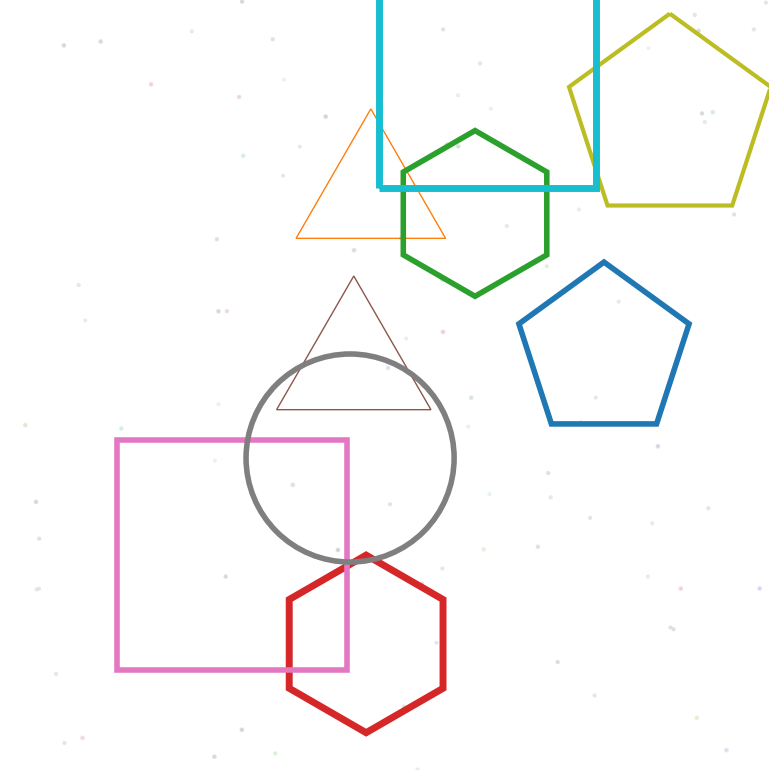[{"shape": "pentagon", "thickness": 2, "radius": 0.58, "center": [0.784, 0.543]}, {"shape": "triangle", "thickness": 0.5, "radius": 0.56, "center": [0.482, 0.747]}, {"shape": "hexagon", "thickness": 2, "radius": 0.54, "center": [0.617, 0.723]}, {"shape": "hexagon", "thickness": 2.5, "radius": 0.58, "center": [0.475, 0.164]}, {"shape": "triangle", "thickness": 0.5, "radius": 0.58, "center": [0.459, 0.526]}, {"shape": "square", "thickness": 2, "radius": 0.75, "center": [0.301, 0.279]}, {"shape": "circle", "thickness": 2, "radius": 0.68, "center": [0.455, 0.405]}, {"shape": "pentagon", "thickness": 1.5, "radius": 0.69, "center": [0.87, 0.845]}, {"shape": "square", "thickness": 2.5, "radius": 0.7, "center": [0.633, 0.897]}]